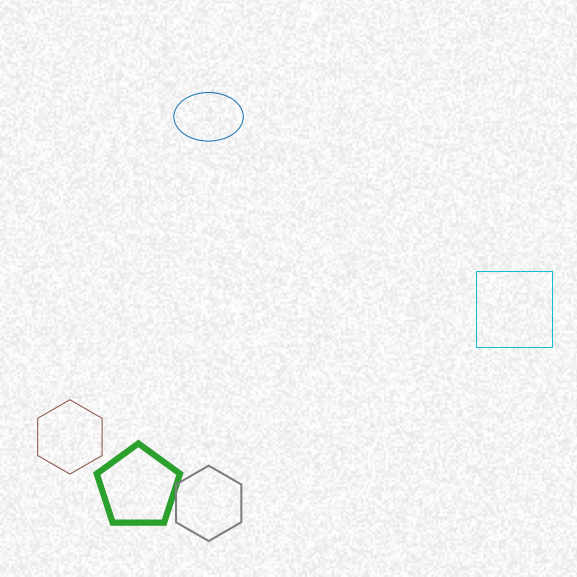[{"shape": "oval", "thickness": 0.5, "radius": 0.3, "center": [0.361, 0.797]}, {"shape": "pentagon", "thickness": 3, "radius": 0.38, "center": [0.24, 0.155]}, {"shape": "hexagon", "thickness": 0.5, "radius": 0.32, "center": [0.121, 0.243]}, {"shape": "hexagon", "thickness": 1, "radius": 0.33, "center": [0.361, 0.128]}, {"shape": "square", "thickness": 0.5, "radius": 0.33, "center": [0.891, 0.464]}]